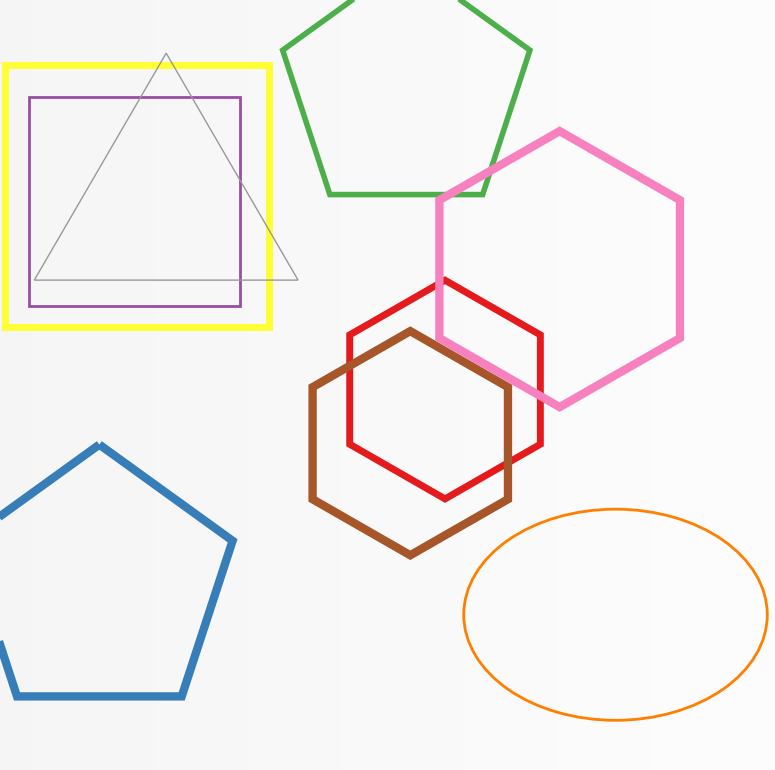[{"shape": "hexagon", "thickness": 2.5, "radius": 0.71, "center": [0.574, 0.494]}, {"shape": "pentagon", "thickness": 3, "radius": 0.9, "center": [0.128, 0.242]}, {"shape": "pentagon", "thickness": 2, "radius": 0.84, "center": [0.524, 0.883]}, {"shape": "square", "thickness": 1, "radius": 0.68, "center": [0.173, 0.738]}, {"shape": "oval", "thickness": 1, "radius": 0.98, "center": [0.794, 0.202]}, {"shape": "square", "thickness": 2.5, "radius": 0.85, "center": [0.177, 0.745]}, {"shape": "hexagon", "thickness": 3, "radius": 0.73, "center": [0.529, 0.424]}, {"shape": "hexagon", "thickness": 3, "radius": 0.9, "center": [0.722, 0.651]}, {"shape": "triangle", "thickness": 0.5, "radius": 0.98, "center": [0.214, 0.734]}]